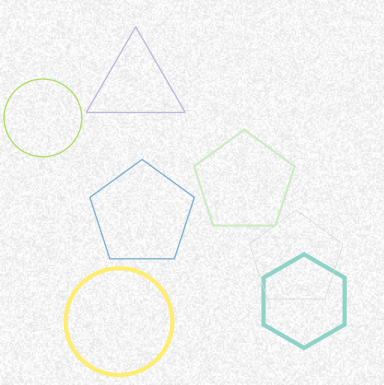[{"shape": "hexagon", "thickness": 3, "radius": 0.61, "center": [0.79, 0.218]}, {"shape": "triangle", "thickness": 1, "radius": 0.74, "center": [0.353, 0.782]}, {"shape": "pentagon", "thickness": 1, "radius": 0.71, "center": [0.369, 0.443]}, {"shape": "circle", "thickness": 1, "radius": 0.51, "center": [0.111, 0.694]}, {"shape": "pentagon", "thickness": 0.5, "radius": 0.64, "center": [0.769, 0.327]}, {"shape": "pentagon", "thickness": 1.5, "radius": 0.69, "center": [0.635, 0.525]}, {"shape": "circle", "thickness": 3, "radius": 0.69, "center": [0.309, 0.165]}]